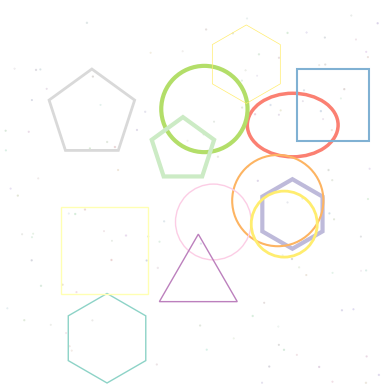[{"shape": "hexagon", "thickness": 1, "radius": 0.58, "center": [0.278, 0.121]}, {"shape": "square", "thickness": 1, "radius": 0.56, "center": [0.27, 0.349]}, {"shape": "hexagon", "thickness": 3, "radius": 0.45, "center": [0.76, 0.444]}, {"shape": "oval", "thickness": 2.5, "radius": 0.59, "center": [0.76, 0.675]}, {"shape": "square", "thickness": 1.5, "radius": 0.47, "center": [0.866, 0.727]}, {"shape": "circle", "thickness": 1.5, "radius": 0.59, "center": [0.722, 0.479]}, {"shape": "circle", "thickness": 3, "radius": 0.56, "center": [0.531, 0.717]}, {"shape": "circle", "thickness": 1, "radius": 0.49, "center": [0.554, 0.423]}, {"shape": "pentagon", "thickness": 2, "radius": 0.58, "center": [0.239, 0.704]}, {"shape": "triangle", "thickness": 1, "radius": 0.58, "center": [0.515, 0.275]}, {"shape": "pentagon", "thickness": 3, "radius": 0.43, "center": [0.475, 0.611]}, {"shape": "hexagon", "thickness": 0.5, "radius": 0.51, "center": [0.64, 0.833]}, {"shape": "circle", "thickness": 2, "radius": 0.43, "center": [0.738, 0.418]}]